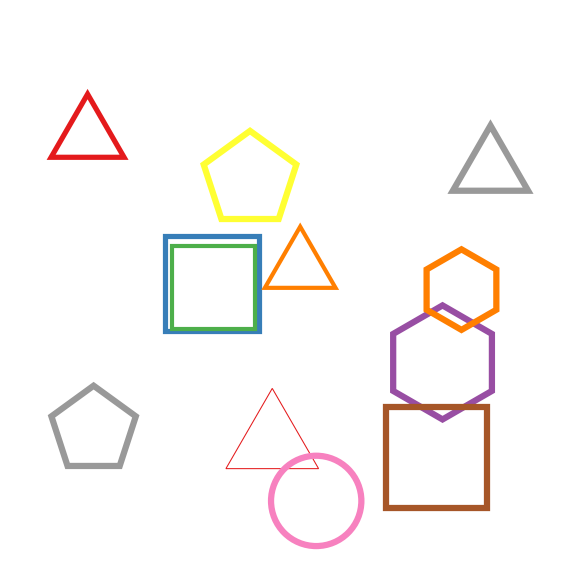[{"shape": "triangle", "thickness": 2.5, "radius": 0.36, "center": [0.152, 0.763]}, {"shape": "triangle", "thickness": 0.5, "radius": 0.46, "center": [0.471, 0.234]}, {"shape": "square", "thickness": 2.5, "radius": 0.41, "center": [0.367, 0.508]}, {"shape": "square", "thickness": 2, "radius": 0.36, "center": [0.369, 0.502]}, {"shape": "hexagon", "thickness": 3, "radius": 0.49, "center": [0.766, 0.372]}, {"shape": "triangle", "thickness": 2, "radius": 0.35, "center": [0.52, 0.536]}, {"shape": "hexagon", "thickness": 3, "radius": 0.35, "center": [0.799, 0.498]}, {"shape": "pentagon", "thickness": 3, "radius": 0.42, "center": [0.433, 0.688]}, {"shape": "square", "thickness": 3, "radius": 0.44, "center": [0.755, 0.206]}, {"shape": "circle", "thickness": 3, "radius": 0.39, "center": [0.548, 0.132]}, {"shape": "triangle", "thickness": 3, "radius": 0.38, "center": [0.849, 0.706]}, {"shape": "pentagon", "thickness": 3, "radius": 0.38, "center": [0.162, 0.254]}]